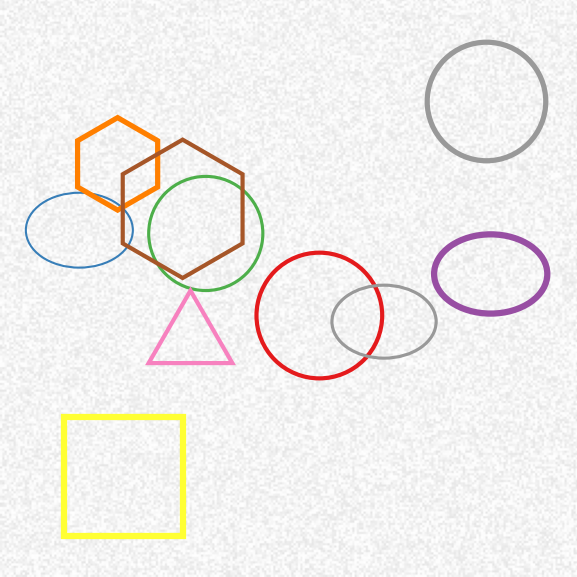[{"shape": "circle", "thickness": 2, "radius": 0.54, "center": [0.553, 0.453]}, {"shape": "oval", "thickness": 1, "radius": 0.46, "center": [0.137, 0.601]}, {"shape": "circle", "thickness": 1.5, "radius": 0.49, "center": [0.356, 0.595]}, {"shape": "oval", "thickness": 3, "radius": 0.49, "center": [0.85, 0.525]}, {"shape": "hexagon", "thickness": 2.5, "radius": 0.4, "center": [0.204, 0.715]}, {"shape": "square", "thickness": 3, "radius": 0.51, "center": [0.213, 0.174]}, {"shape": "hexagon", "thickness": 2, "radius": 0.6, "center": [0.316, 0.638]}, {"shape": "triangle", "thickness": 2, "radius": 0.42, "center": [0.33, 0.412]}, {"shape": "circle", "thickness": 2.5, "radius": 0.51, "center": [0.842, 0.823]}, {"shape": "oval", "thickness": 1.5, "radius": 0.45, "center": [0.665, 0.442]}]